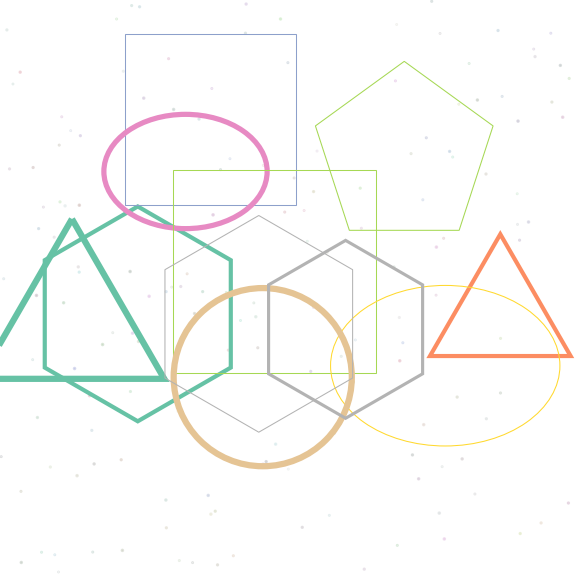[{"shape": "triangle", "thickness": 3, "radius": 0.92, "center": [0.125, 0.435]}, {"shape": "hexagon", "thickness": 2, "radius": 0.93, "center": [0.239, 0.456]}, {"shape": "triangle", "thickness": 2, "radius": 0.7, "center": [0.866, 0.453]}, {"shape": "square", "thickness": 0.5, "radius": 0.74, "center": [0.365, 0.792]}, {"shape": "oval", "thickness": 2.5, "radius": 0.71, "center": [0.321, 0.702]}, {"shape": "pentagon", "thickness": 0.5, "radius": 0.81, "center": [0.7, 0.731]}, {"shape": "square", "thickness": 0.5, "radius": 0.88, "center": [0.475, 0.53]}, {"shape": "oval", "thickness": 0.5, "radius": 0.99, "center": [0.771, 0.366]}, {"shape": "circle", "thickness": 3, "radius": 0.77, "center": [0.455, 0.346]}, {"shape": "hexagon", "thickness": 1.5, "radius": 0.77, "center": [0.598, 0.429]}, {"shape": "hexagon", "thickness": 0.5, "radius": 0.94, "center": [0.448, 0.438]}]